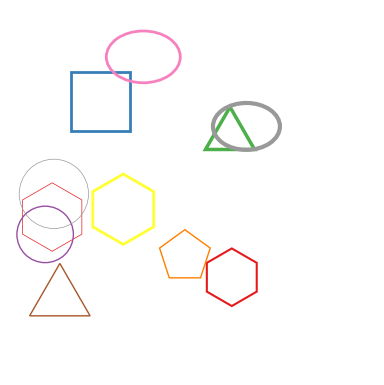[{"shape": "hexagon", "thickness": 0.5, "radius": 0.44, "center": [0.136, 0.436]}, {"shape": "hexagon", "thickness": 1.5, "radius": 0.37, "center": [0.602, 0.28]}, {"shape": "square", "thickness": 2, "radius": 0.38, "center": [0.261, 0.737]}, {"shape": "triangle", "thickness": 2.5, "radius": 0.37, "center": [0.597, 0.649]}, {"shape": "circle", "thickness": 1, "radius": 0.37, "center": [0.117, 0.391]}, {"shape": "pentagon", "thickness": 1, "radius": 0.35, "center": [0.48, 0.334]}, {"shape": "hexagon", "thickness": 2, "radius": 0.46, "center": [0.32, 0.457]}, {"shape": "triangle", "thickness": 1, "radius": 0.45, "center": [0.155, 0.225]}, {"shape": "oval", "thickness": 2, "radius": 0.48, "center": [0.372, 0.852]}, {"shape": "oval", "thickness": 3, "radius": 0.43, "center": [0.64, 0.672]}, {"shape": "circle", "thickness": 0.5, "radius": 0.45, "center": [0.14, 0.496]}]